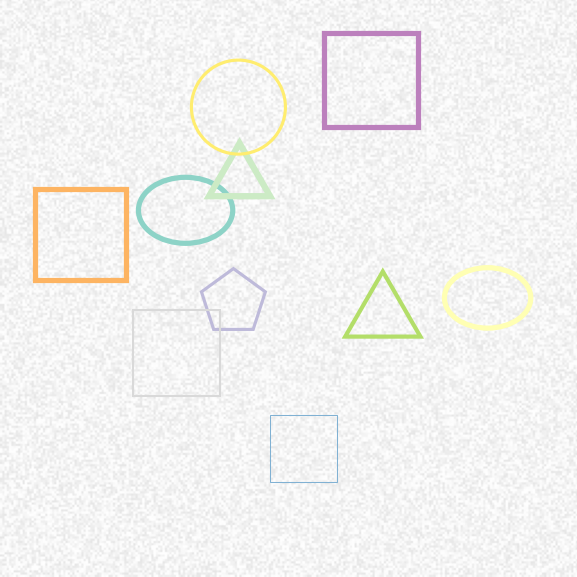[{"shape": "oval", "thickness": 2.5, "radius": 0.41, "center": [0.321, 0.635]}, {"shape": "oval", "thickness": 2.5, "radius": 0.37, "center": [0.844, 0.483]}, {"shape": "pentagon", "thickness": 1.5, "radius": 0.29, "center": [0.404, 0.476]}, {"shape": "square", "thickness": 0.5, "radius": 0.29, "center": [0.525, 0.222]}, {"shape": "square", "thickness": 2.5, "radius": 0.4, "center": [0.139, 0.593]}, {"shape": "triangle", "thickness": 2, "radius": 0.38, "center": [0.663, 0.454]}, {"shape": "square", "thickness": 1, "radius": 0.38, "center": [0.306, 0.388]}, {"shape": "square", "thickness": 2.5, "radius": 0.41, "center": [0.643, 0.861]}, {"shape": "triangle", "thickness": 3, "radius": 0.31, "center": [0.415, 0.69]}, {"shape": "circle", "thickness": 1.5, "radius": 0.41, "center": [0.413, 0.814]}]